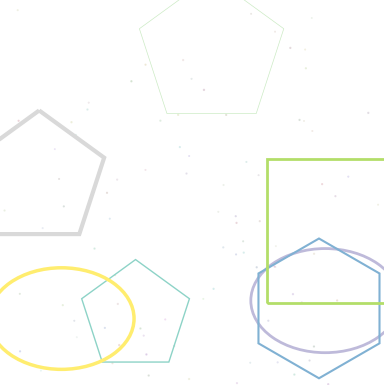[{"shape": "pentagon", "thickness": 1, "radius": 0.74, "center": [0.352, 0.179]}, {"shape": "oval", "thickness": 2, "radius": 0.97, "center": [0.845, 0.219]}, {"shape": "hexagon", "thickness": 1.5, "radius": 0.91, "center": [0.829, 0.199]}, {"shape": "square", "thickness": 2, "radius": 0.94, "center": [0.881, 0.4]}, {"shape": "pentagon", "thickness": 3, "radius": 0.89, "center": [0.102, 0.536]}, {"shape": "pentagon", "thickness": 0.5, "radius": 0.99, "center": [0.55, 0.864]}, {"shape": "oval", "thickness": 2.5, "radius": 0.94, "center": [0.16, 0.173]}]